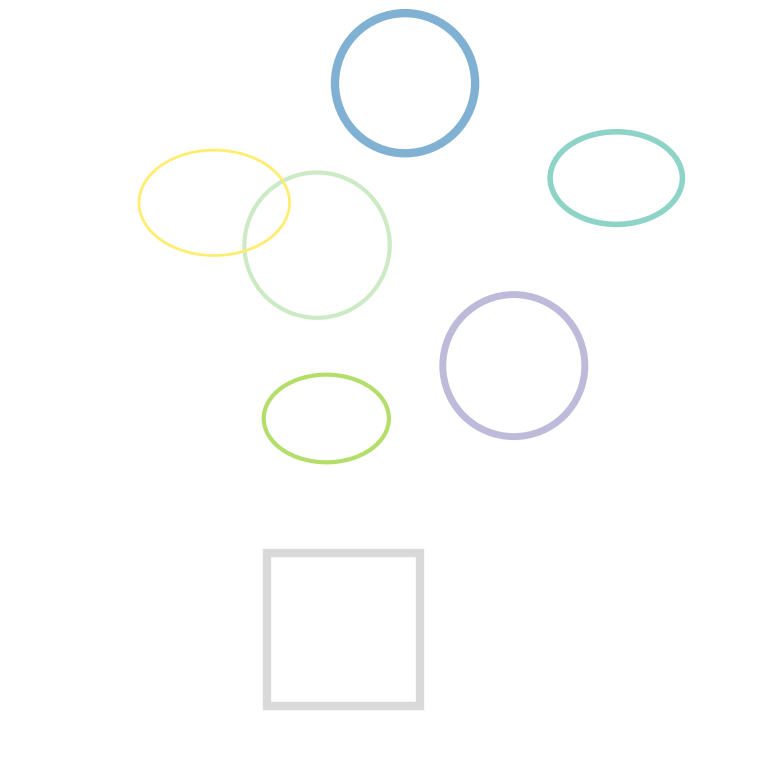[{"shape": "oval", "thickness": 2, "radius": 0.43, "center": [0.8, 0.769]}, {"shape": "circle", "thickness": 2.5, "radius": 0.46, "center": [0.667, 0.525]}, {"shape": "circle", "thickness": 3, "radius": 0.46, "center": [0.526, 0.892]}, {"shape": "oval", "thickness": 1.5, "radius": 0.41, "center": [0.424, 0.456]}, {"shape": "square", "thickness": 3, "radius": 0.5, "center": [0.446, 0.182]}, {"shape": "circle", "thickness": 1.5, "radius": 0.47, "center": [0.412, 0.682]}, {"shape": "oval", "thickness": 1, "radius": 0.49, "center": [0.278, 0.737]}]